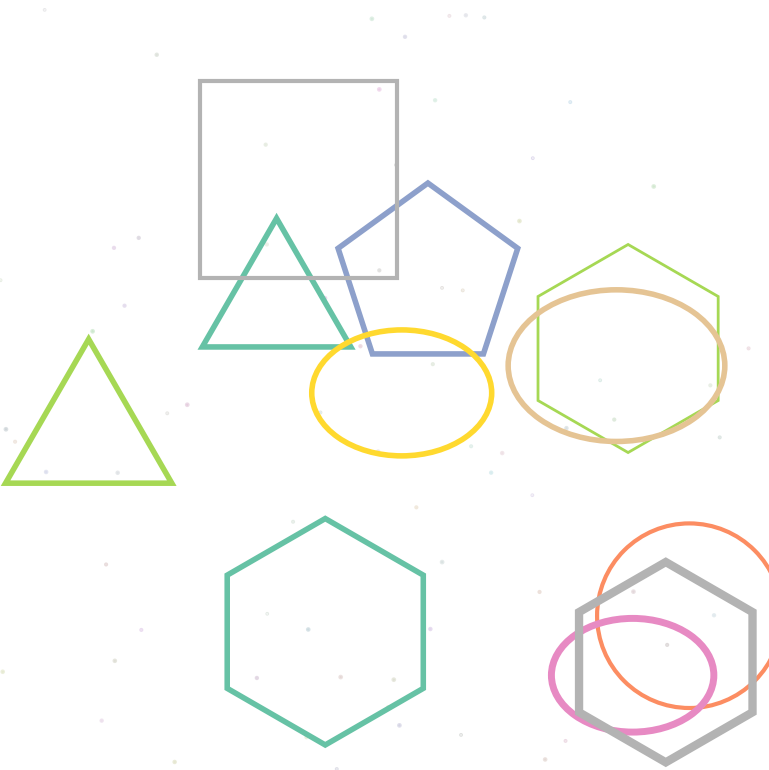[{"shape": "triangle", "thickness": 2, "radius": 0.56, "center": [0.359, 0.605]}, {"shape": "hexagon", "thickness": 2, "radius": 0.74, "center": [0.422, 0.18]}, {"shape": "circle", "thickness": 1.5, "radius": 0.6, "center": [0.895, 0.2]}, {"shape": "pentagon", "thickness": 2, "radius": 0.61, "center": [0.556, 0.64]}, {"shape": "oval", "thickness": 2.5, "radius": 0.53, "center": [0.822, 0.123]}, {"shape": "triangle", "thickness": 2, "radius": 0.62, "center": [0.115, 0.435]}, {"shape": "hexagon", "thickness": 1, "radius": 0.68, "center": [0.816, 0.547]}, {"shape": "oval", "thickness": 2, "radius": 0.58, "center": [0.522, 0.49]}, {"shape": "oval", "thickness": 2, "radius": 0.7, "center": [0.801, 0.525]}, {"shape": "hexagon", "thickness": 3, "radius": 0.65, "center": [0.865, 0.14]}, {"shape": "square", "thickness": 1.5, "radius": 0.64, "center": [0.388, 0.767]}]